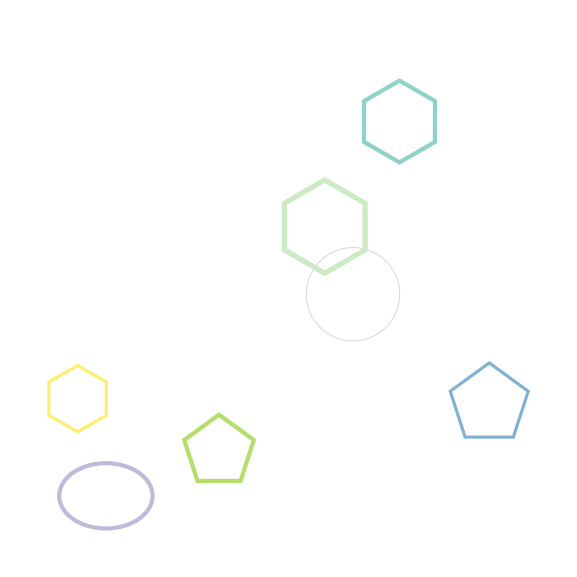[{"shape": "hexagon", "thickness": 2, "radius": 0.35, "center": [0.692, 0.789]}, {"shape": "oval", "thickness": 2, "radius": 0.4, "center": [0.183, 0.141]}, {"shape": "pentagon", "thickness": 1.5, "radius": 0.36, "center": [0.847, 0.3]}, {"shape": "pentagon", "thickness": 2, "radius": 0.32, "center": [0.379, 0.218]}, {"shape": "circle", "thickness": 0.5, "radius": 0.4, "center": [0.611, 0.49]}, {"shape": "hexagon", "thickness": 2.5, "radius": 0.4, "center": [0.562, 0.607]}, {"shape": "hexagon", "thickness": 1.5, "radius": 0.29, "center": [0.134, 0.309]}]